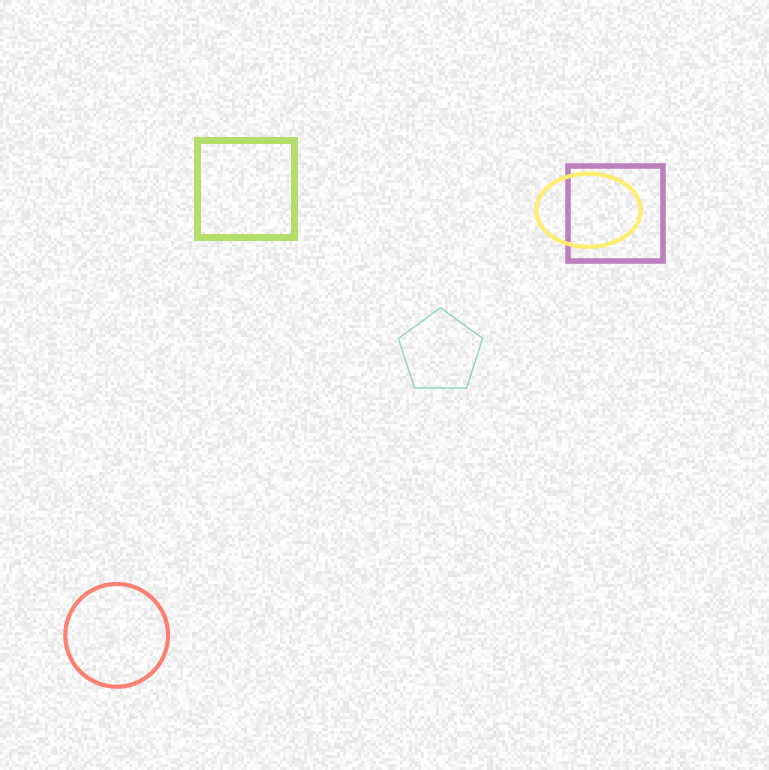[{"shape": "pentagon", "thickness": 0.5, "radius": 0.29, "center": [0.572, 0.543]}, {"shape": "circle", "thickness": 1.5, "radius": 0.33, "center": [0.152, 0.175]}, {"shape": "square", "thickness": 2.5, "radius": 0.32, "center": [0.319, 0.755]}, {"shape": "square", "thickness": 2, "radius": 0.31, "center": [0.8, 0.723]}, {"shape": "oval", "thickness": 1.5, "radius": 0.34, "center": [0.764, 0.727]}]